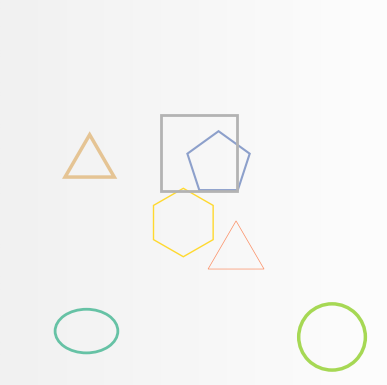[{"shape": "oval", "thickness": 2, "radius": 0.4, "center": [0.223, 0.14]}, {"shape": "triangle", "thickness": 0.5, "radius": 0.42, "center": [0.609, 0.343]}, {"shape": "pentagon", "thickness": 1.5, "radius": 0.42, "center": [0.564, 0.575]}, {"shape": "circle", "thickness": 2.5, "radius": 0.43, "center": [0.857, 0.125]}, {"shape": "hexagon", "thickness": 1, "radius": 0.44, "center": [0.473, 0.422]}, {"shape": "triangle", "thickness": 2.5, "radius": 0.37, "center": [0.231, 0.577]}, {"shape": "square", "thickness": 2, "radius": 0.49, "center": [0.514, 0.602]}]